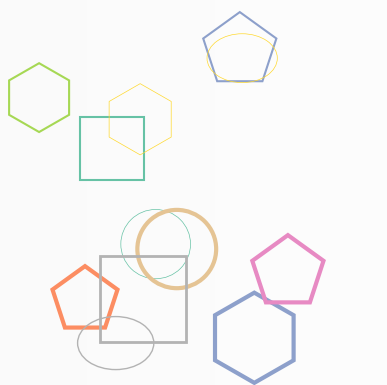[{"shape": "circle", "thickness": 0.5, "radius": 0.45, "center": [0.402, 0.366]}, {"shape": "square", "thickness": 1.5, "radius": 0.41, "center": [0.288, 0.615]}, {"shape": "pentagon", "thickness": 3, "radius": 0.44, "center": [0.219, 0.221]}, {"shape": "pentagon", "thickness": 1.5, "radius": 0.5, "center": [0.619, 0.869]}, {"shape": "hexagon", "thickness": 3, "radius": 0.59, "center": [0.656, 0.123]}, {"shape": "pentagon", "thickness": 3, "radius": 0.48, "center": [0.743, 0.293]}, {"shape": "hexagon", "thickness": 1.5, "radius": 0.45, "center": [0.101, 0.746]}, {"shape": "hexagon", "thickness": 0.5, "radius": 0.46, "center": [0.362, 0.69]}, {"shape": "oval", "thickness": 0.5, "radius": 0.45, "center": [0.625, 0.849]}, {"shape": "circle", "thickness": 3, "radius": 0.51, "center": [0.456, 0.353]}, {"shape": "oval", "thickness": 1, "radius": 0.49, "center": [0.299, 0.109]}, {"shape": "square", "thickness": 2, "radius": 0.56, "center": [0.37, 0.224]}]